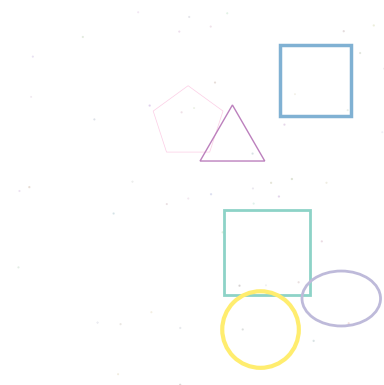[{"shape": "square", "thickness": 2, "radius": 0.56, "center": [0.694, 0.345]}, {"shape": "oval", "thickness": 2, "radius": 0.51, "center": [0.886, 0.225]}, {"shape": "square", "thickness": 2.5, "radius": 0.46, "center": [0.821, 0.791]}, {"shape": "pentagon", "thickness": 0.5, "radius": 0.48, "center": [0.489, 0.682]}, {"shape": "triangle", "thickness": 1, "radius": 0.49, "center": [0.604, 0.63]}, {"shape": "circle", "thickness": 3, "radius": 0.5, "center": [0.677, 0.144]}]